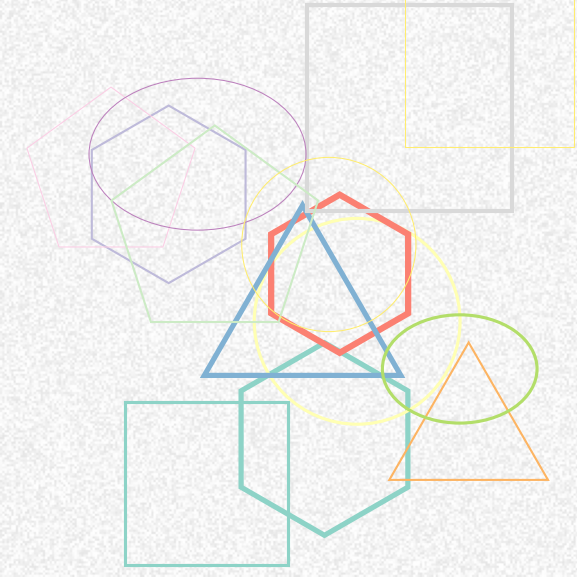[{"shape": "square", "thickness": 1.5, "radius": 0.7, "center": [0.358, 0.162]}, {"shape": "hexagon", "thickness": 2.5, "radius": 0.83, "center": [0.562, 0.239]}, {"shape": "circle", "thickness": 1.5, "radius": 0.89, "center": [0.618, 0.443]}, {"shape": "hexagon", "thickness": 1, "radius": 0.77, "center": [0.292, 0.663]}, {"shape": "hexagon", "thickness": 3, "radius": 0.68, "center": [0.588, 0.525]}, {"shape": "triangle", "thickness": 2.5, "radius": 0.98, "center": [0.524, 0.447]}, {"shape": "triangle", "thickness": 1, "radius": 0.79, "center": [0.812, 0.247]}, {"shape": "oval", "thickness": 1.5, "radius": 0.67, "center": [0.796, 0.36]}, {"shape": "pentagon", "thickness": 0.5, "radius": 0.77, "center": [0.192, 0.695]}, {"shape": "square", "thickness": 2, "radius": 0.89, "center": [0.709, 0.812]}, {"shape": "oval", "thickness": 0.5, "radius": 0.94, "center": [0.342, 0.732]}, {"shape": "pentagon", "thickness": 1, "radius": 0.94, "center": [0.372, 0.594]}, {"shape": "circle", "thickness": 0.5, "radius": 0.75, "center": [0.569, 0.576]}, {"shape": "square", "thickness": 0.5, "radius": 0.73, "center": [0.848, 0.89]}]